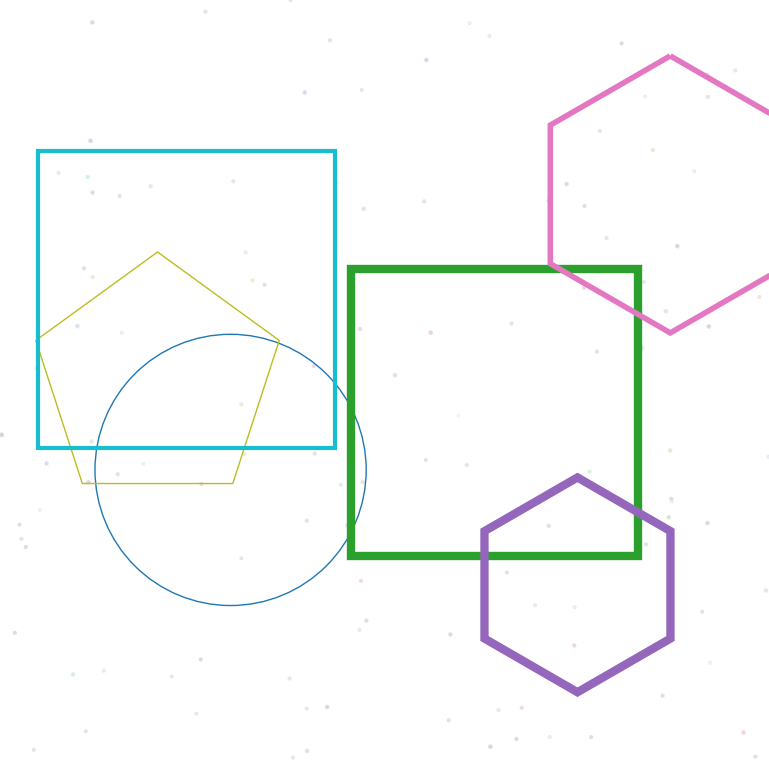[{"shape": "circle", "thickness": 0.5, "radius": 0.88, "center": [0.299, 0.39]}, {"shape": "square", "thickness": 3, "radius": 0.93, "center": [0.642, 0.464]}, {"shape": "hexagon", "thickness": 3, "radius": 0.7, "center": [0.75, 0.24]}, {"shape": "hexagon", "thickness": 2, "radius": 0.9, "center": [0.871, 0.748]}, {"shape": "pentagon", "thickness": 0.5, "radius": 0.83, "center": [0.205, 0.507]}, {"shape": "square", "thickness": 1.5, "radius": 0.96, "center": [0.242, 0.611]}]